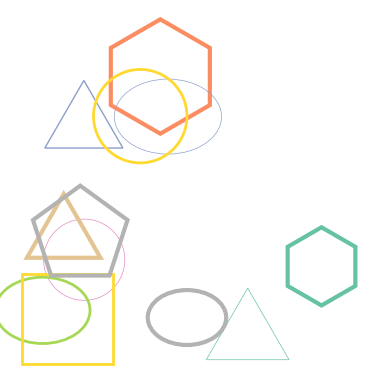[{"shape": "triangle", "thickness": 0.5, "radius": 0.62, "center": [0.643, 0.128]}, {"shape": "hexagon", "thickness": 3, "radius": 0.51, "center": [0.835, 0.308]}, {"shape": "hexagon", "thickness": 3, "radius": 0.74, "center": [0.416, 0.801]}, {"shape": "oval", "thickness": 0.5, "radius": 0.7, "center": [0.436, 0.697]}, {"shape": "triangle", "thickness": 1, "radius": 0.59, "center": [0.218, 0.674]}, {"shape": "circle", "thickness": 0.5, "radius": 0.53, "center": [0.219, 0.325]}, {"shape": "oval", "thickness": 2, "radius": 0.62, "center": [0.111, 0.194]}, {"shape": "square", "thickness": 2, "radius": 0.59, "center": [0.176, 0.172]}, {"shape": "circle", "thickness": 2, "radius": 0.61, "center": [0.364, 0.698]}, {"shape": "triangle", "thickness": 3, "radius": 0.55, "center": [0.165, 0.386]}, {"shape": "oval", "thickness": 3, "radius": 0.51, "center": [0.486, 0.175]}, {"shape": "pentagon", "thickness": 3, "radius": 0.65, "center": [0.208, 0.389]}]